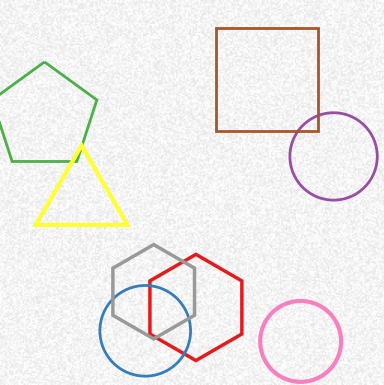[{"shape": "hexagon", "thickness": 2.5, "radius": 0.69, "center": [0.509, 0.201]}, {"shape": "circle", "thickness": 2, "radius": 0.59, "center": [0.377, 0.141]}, {"shape": "pentagon", "thickness": 2, "radius": 0.71, "center": [0.116, 0.696]}, {"shape": "circle", "thickness": 2, "radius": 0.57, "center": [0.866, 0.594]}, {"shape": "triangle", "thickness": 3, "radius": 0.69, "center": [0.212, 0.485]}, {"shape": "square", "thickness": 2, "radius": 0.67, "center": [0.694, 0.793]}, {"shape": "circle", "thickness": 3, "radius": 0.53, "center": [0.781, 0.113]}, {"shape": "hexagon", "thickness": 2.5, "radius": 0.61, "center": [0.399, 0.242]}]